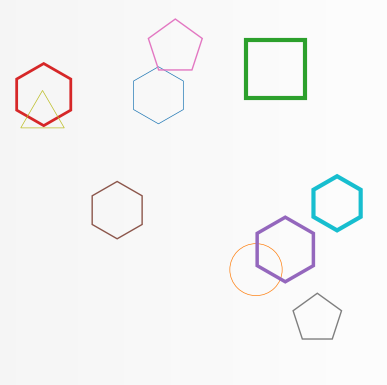[{"shape": "hexagon", "thickness": 0.5, "radius": 0.37, "center": [0.409, 0.753]}, {"shape": "circle", "thickness": 0.5, "radius": 0.34, "center": [0.661, 0.3]}, {"shape": "square", "thickness": 3, "radius": 0.38, "center": [0.712, 0.821]}, {"shape": "hexagon", "thickness": 2, "radius": 0.4, "center": [0.113, 0.754]}, {"shape": "hexagon", "thickness": 2.5, "radius": 0.42, "center": [0.736, 0.352]}, {"shape": "hexagon", "thickness": 1, "radius": 0.37, "center": [0.302, 0.454]}, {"shape": "pentagon", "thickness": 1, "radius": 0.37, "center": [0.452, 0.877]}, {"shape": "pentagon", "thickness": 1, "radius": 0.33, "center": [0.819, 0.173]}, {"shape": "triangle", "thickness": 0.5, "radius": 0.32, "center": [0.11, 0.7]}, {"shape": "hexagon", "thickness": 3, "radius": 0.35, "center": [0.87, 0.472]}]